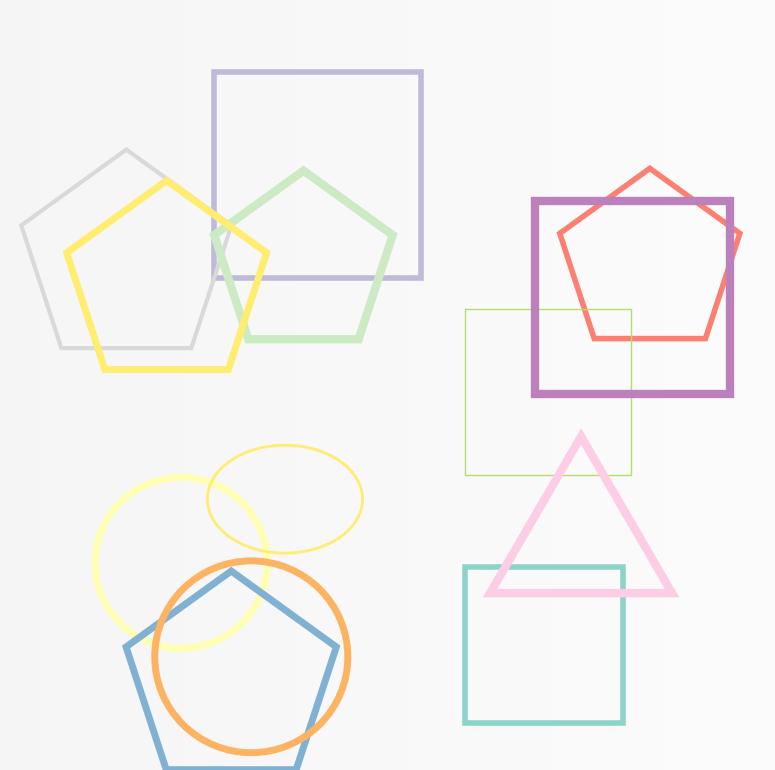[{"shape": "square", "thickness": 2, "radius": 0.51, "center": [0.702, 0.162]}, {"shape": "circle", "thickness": 2.5, "radius": 0.55, "center": [0.234, 0.269]}, {"shape": "square", "thickness": 2, "radius": 0.67, "center": [0.409, 0.772]}, {"shape": "pentagon", "thickness": 2, "radius": 0.61, "center": [0.838, 0.659]}, {"shape": "pentagon", "thickness": 2.5, "radius": 0.71, "center": [0.298, 0.116]}, {"shape": "circle", "thickness": 2.5, "radius": 0.62, "center": [0.324, 0.147]}, {"shape": "square", "thickness": 0.5, "radius": 0.54, "center": [0.707, 0.491]}, {"shape": "triangle", "thickness": 3, "radius": 0.68, "center": [0.75, 0.298]}, {"shape": "pentagon", "thickness": 1.5, "radius": 0.71, "center": [0.163, 0.663]}, {"shape": "square", "thickness": 3, "radius": 0.63, "center": [0.816, 0.614]}, {"shape": "pentagon", "thickness": 3, "radius": 0.61, "center": [0.392, 0.657]}, {"shape": "oval", "thickness": 1, "radius": 0.5, "center": [0.368, 0.352]}, {"shape": "pentagon", "thickness": 2.5, "radius": 0.68, "center": [0.215, 0.63]}]